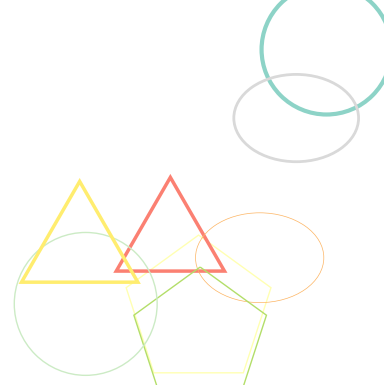[{"shape": "circle", "thickness": 3, "radius": 0.84, "center": [0.848, 0.871]}, {"shape": "pentagon", "thickness": 1, "radius": 0.99, "center": [0.516, 0.192]}, {"shape": "triangle", "thickness": 2.5, "radius": 0.81, "center": [0.442, 0.377]}, {"shape": "oval", "thickness": 0.5, "radius": 0.83, "center": [0.674, 0.331]}, {"shape": "pentagon", "thickness": 1, "radius": 0.91, "center": [0.52, 0.125]}, {"shape": "oval", "thickness": 2, "radius": 0.81, "center": [0.769, 0.693]}, {"shape": "circle", "thickness": 1, "radius": 0.93, "center": [0.223, 0.211]}, {"shape": "triangle", "thickness": 2.5, "radius": 0.87, "center": [0.207, 0.354]}]